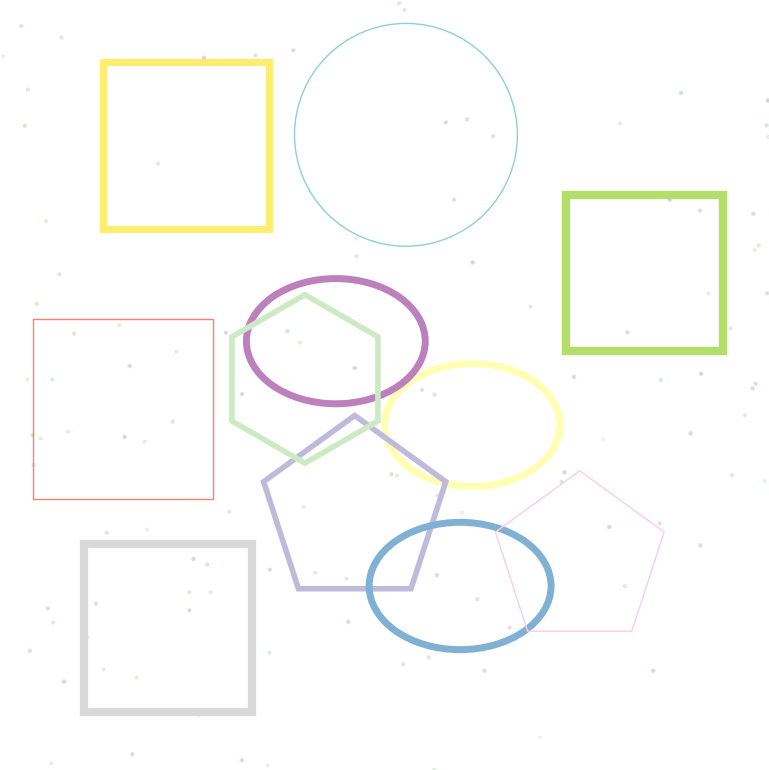[{"shape": "circle", "thickness": 0.5, "radius": 0.72, "center": [0.527, 0.825]}, {"shape": "oval", "thickness": 2.5, "radius": 0.57, "center": [0.613, 0.448]}, {"shape": "pentagon", "thickness": 2, "radius": 0.62, "center": [0.461, 0.336]}, {"shape": "square", "thickness": 0.5, "radius": 0.58, "center": [0.16, 0.469]}, {"shape": "oval", "thickness": 2.5, "radius": 0.59, "center": [0.598, 0.239]}, {"shape": "square", "thickness": 3, "radius": 0.51, "center": [0.837, 0.645]}, {"shape": "pentagon", "thickness": 0.5, "radius": 0.58, "center": [0.753, 0.273]}, {"shape": "square", "thickness": 3, "radius": 0.54, "center": [0.218, 0.184]}, {"shape": "oval", "thickness": 2.5, "radius": 0.58, "center": [0.436, 0.557]}, {"shape": "hexagon", "thickness": 2, "radius": 0.55, "center": [0.396, 0.508]}, {"shape": "square", "thickness": 2.5, "radius": 0.54, "center": [0.241, 0.811]}]